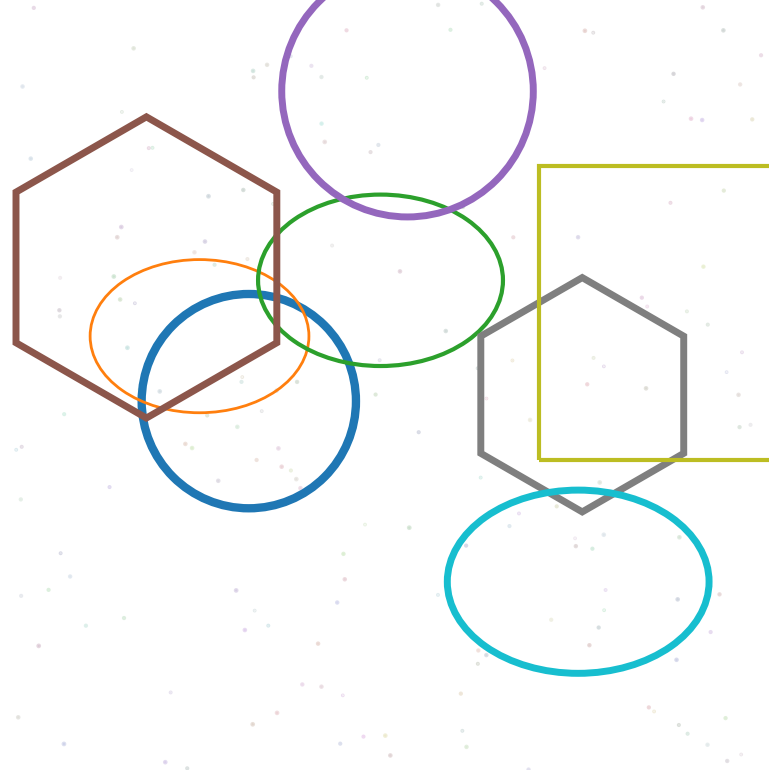[{"shape": "circle", "thickness": 3, "radius": 0.7, "center": [0.323, 0.479]}, {"shape": "oval", "thickness": 1, "radius": 0.71, "center": [0.259, 0.563]}, {"shape": "oval", "thickness": 1.5, "radius": 0.8, "center": [0.494, 0.636]}, {"shape": "circle", "thickness": 2.5, "radius": 0.82, "center": [0.529, 0.882]}, {"shape": "hexagon", "thickness": 2.5, "radius": 0.98, "center": [0.19, 0.653]}, {"shape": "hexagon", "thickness": 2.5, "radius": 0.76, "center": [0.756, 0.487]}, {"shape": "square", "thickness": 1.5, "radius": 0.95, "center": [0.891, 0.594]}, {"shape": "oval", "thickness": 2.5, "radius": 0.85, "center": [0.751, 0.245]}]